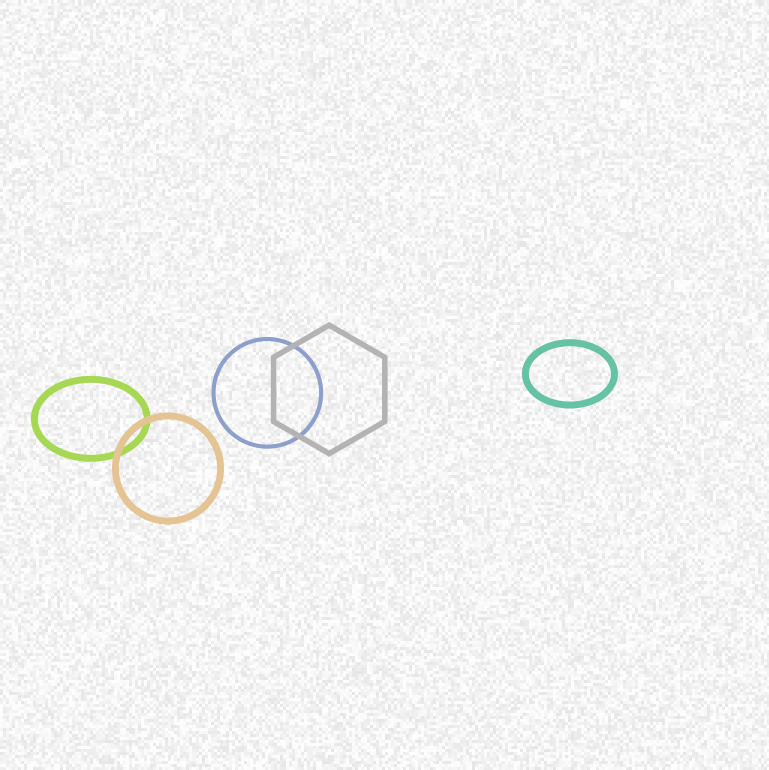[{"shape": "oval", "thickness": 2.5, "radius": 0.29, "center": [0.74, 0.514]}, {"shape": "circle", "thickness": 1.5, "radius": 0.35, "center": [0.347, 0.49]}, {"shape": "oval", "thickness": 2.5, "radius": 0.37, "center": [0.118, 0.456]}, {"shape": "circle", "thickness": 2.5, "radius": 0.34, "center": [0.218, 0.392]}, {"shape": "hexagon", "thickness": 2, "radius": 0.42, "center": [0.428, 0.494]}]